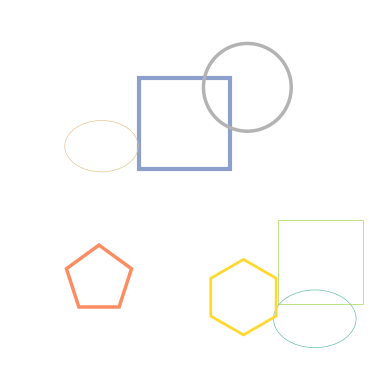[{"shape": "oval", "thickness": 0.5, "radius": 0.54, "center": [0.818, 0.172]}, {"shape": "pentagon", "thickness": 2.5, "radius": 0.44, "center": [0.257, 0.275]}, {"shape": "square", "thickness": 3, "radius": 0.59, "center": [0.48, 0.679]}, {"shape": "square", "thickness": 0.5, "radius": 0.55, "center": [0.832, 0.319]}, {"shape": "hexagon", "thickness": 2, "radius": 0.49, "center": [0.632, 0.228]}, {"shape": "oval", "thickness": 0.5, "radius": 0.48, "center": [0.264, 0.62]}, {"shape": "circle", "thickness": 2.5, "radius": 0.57, "center": [0.642, 0.773]}]